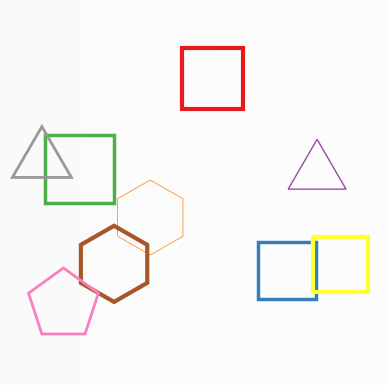[{"shape": "square", "thickness": 3, "radius": 0.4, "center": [0.548, 0.796]}, {"shape": "square", "thickness": 2.5, "radius": 0.37, "center": [0.74, 0.297]}, {"shape": "square", "thickness": 2.5, "radius": 0.44, "center": [0.205, 0.561]}, {"shape": "triangle", "thickness": 1, "radius": 0.43, "center": [0.818, 0.552]}, {"shape": "hexagon", "thickness": 0.5, "radius": 0.49, "center": [0.388, 0.435]}, {"shape": "square", "thickness": 3, "radius": 0.36, "center": [0.88, 0.312]}, {"shape": "hexagon", "thickness": 3, "radius": 0.49, "center": [0.294, 0.315]}, {"shape": "pentagon", "thickness": 2, "radius": 0.47, "center": [0.164, 0.209]}, {"shape": "triangle", "thickness": 2, "radius": 0.44, "center": [0.108, 0.583]}]